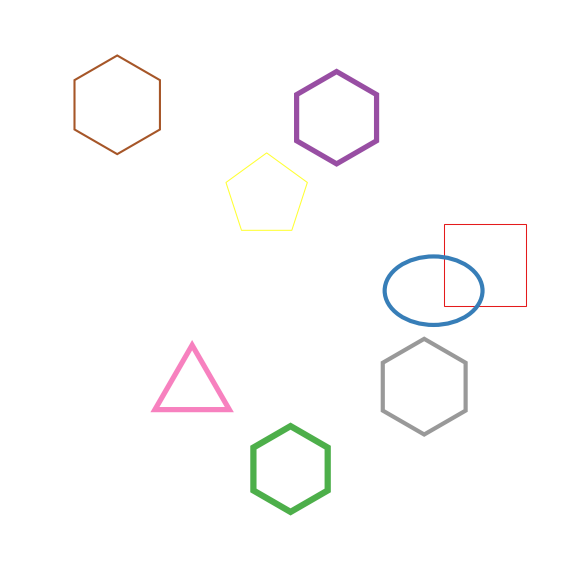[{"shape": "square", "thickness": 0.5, "radius": 0.35, "center": [0.84, 0.54]}, {"shape": "oval", "thickness": 2, "radius": 0.42, "center": [0.751, 0.496]}, {"shape": "hexagon", "thickness": 3, "radius": 0.37, "center": [0.503, 0.187]}, {"shape": "hexagon", "thickness": 2.5, "radius": 0.4, "center": [0.583, 0.795]}, {"shape": "pentagon", "thickness": 0.5, "radius": 0.37, "center": [0.462, 0.66]}, {"shape": "hexagon", "thickness": 1, "radius": 0.43, "center": [0.203, 0.818]}, {"shape": "triangle", "thickness": 2.5, "radius": 0.37, "center": [0.333, 0.327]}, {"shape": "hexagon", "thickness": 2, "radius": 0.41, "center": [0.735, 0.33]}]